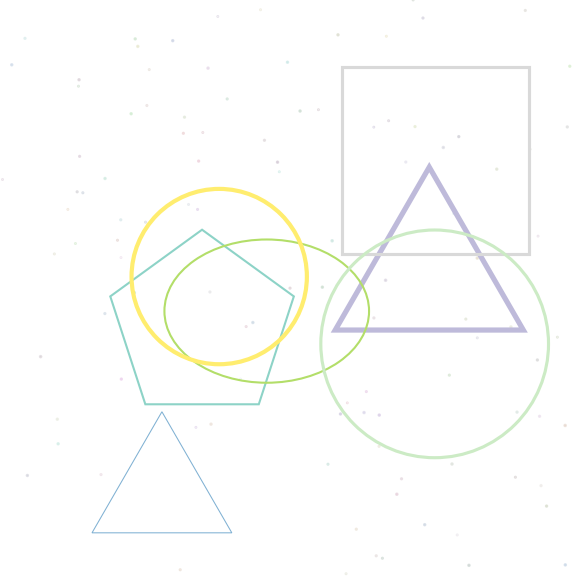[{"shape": "pentagon", "thickness": 1, "radius": 0.84, "center": [0.35, 0.434]}, {"shape": "triangle", "thickness": 2.5, "radius": 0.94, "center": [0.743, 0.522]}, {"shape": "triangle", "thickness": 0.5, "radius": 0.7, "center": [0.28, 0.146]}, {"shape": "oval", "thickness": 1, "radius": 0.89, "center": [0.462, 0.46]}, {"shape": "square", "thickness": 1.5, "radius": 0.81, "center": [0.754, 0.721]}, {"shape": "circle", "thickness": 1.5, "radius": 0.99, "center": [0.753, 0.404]}, {"shape": "circle", "thickness": 2, "radius": 0.76, "center": [0.38, 0.52]}]